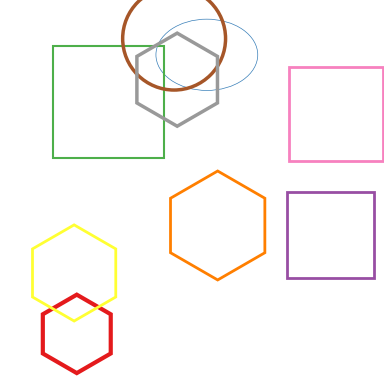[{"shape": "hexagon", "thickness": 3, "radius": 0.51, "center": [0.199, 0.133]}, {"shape": "oval", "thickness": 0.5, "radius": 0.66, "center": [0.537, 0.858]}, {"shape": "square", "thickness": 1.5, "radius": 0.72, "center": [0.283, 0.735]}, {"shape": "square", "thickness": 2, "radius": 0.56, "center": [0.858, 0.39]}, {"shape": "hexagon", "thickness": 2, "radius": 0.71, "center": [0.565, 0.414]}, {"shape": "hexagon", "thickness": 2, "radius": 0.62, "center": [0.193, 0.291]}, {"shape": "circle", "thickness": 2.5, "radius": 0.67, "center": [0.452, 0.9]}, {"shape": "square", "thickness": 2, "radius": 0.61, "center": [0.873, 0.704]}, {"shape": "hexagon", "thickness": 2.5, "radius": 0.6, "center": [0.46, 0.793]}]